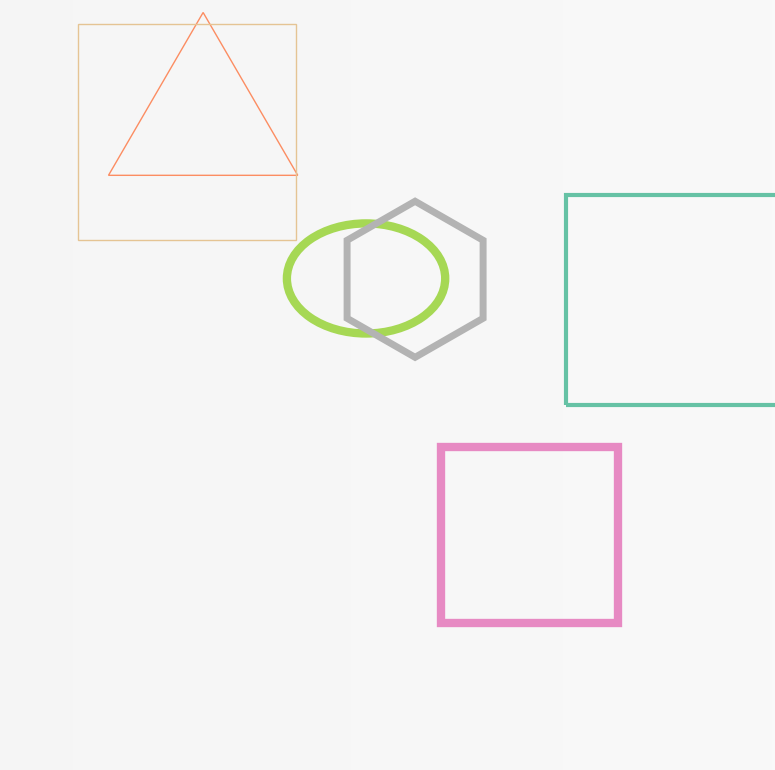[{"shape": "square", "thickness": 1.5, "radius": 0.68, "center": [0.868, 0.611]}, {"shape": "triangle", "thickness": 0.5, "radius": 0.7, "center": [0.262, 0.843]}, {"shape": "square", "thickness": 3, "radius": 0.57, "center": [0.683, 0.305]}, {"shape": "oval", "thickness": 3, "radius": 0.51, "center": [0.472, 0.638]}, {"shape": "square", "thickness": 0.5, "radius": 0.7, "center": [0.241, 0.828]}, {"shape": "hexagon", "thickness": 2.5, "radius": 0.51, "center": [0.536, 0.637]}]